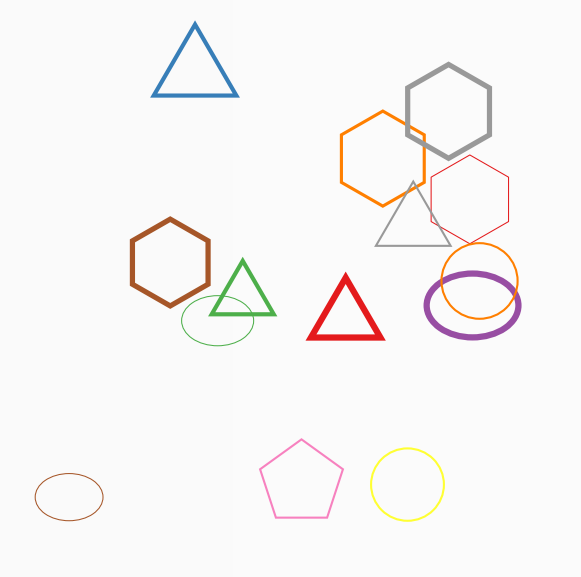[{"shape": "hexagon", "thickness": 0.5, "radius": 0.38, "center": [0.808, 0.654]}, {"shape": "triangle", "thickness": 3, "radius": 0.34, "center": [0.595, 0.449]}, {"shape": "triangle", "thickness": 2, "radius": 0.41, "center": [0.336, 0.875]}, {"shape": "oval", "thickness": 0.5, "radius": 0.31, "center": [0.374, 0.444]}, {"shape": "triangle", "thickness": 2, "radius": 0.31, "center": [0.418, 0.486]}, {"shape": "oval", "thickness": 3, "radius": 0.39, "center": [0.813, 0.47]}, {"shape": "hexagon", "thickness": 1.5, "radius": 0.41, "center": [0.659, 0.724]}, {"shape": "circle", "thickness": 1, "radius": 0.33, "center": [0.825, 0.513]}, {"shape": "circle", "thickness": 1, "radius": 0.31, "center": [0.701, 0.16]}, {"shape": "hexagon", "thickness": 2.5, "radius": 0.38, "center": [0.293, 0.545]}, {"shape": "oval", "thickness": 0.5, "radius": 0.29, "center": [0.119, 0.138]}, {"shape": "pentagon", "thickness": 1, "radius": 0.37, "center": [0.519, 0.163]}, {"shape": "triangle", "thickness": 1, "radius": 0.37, "center": [0.711, 0.611]}, {"shape": "hexagon", "thickness": 2.5, "radius": 0.41, "center": [0.772, 0.806]}]